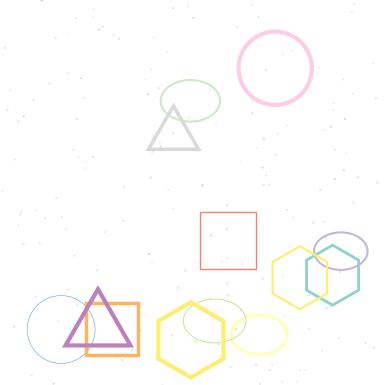[{"shape": "hexagon", "thickness": 2, "radius": 0.39, "center": [0.864, 0.285]}, {"shape": "oval", "thickness": 2, "radius": 0.36, "center": [0.674, 0.13]}, {"shape": "oval", "thickness": 1.5, "radius": 0.35, "center": [0.885, 0.348]}, {"shape": "square", "thickness": 1, "radius": 0.37, "center": [0.592, 0.376]}, {"shape": "circle", "thickness": 0.5, "radius": 0.44, "center": [0.159, 0.144]}, {"shape": "square", "thickness": 2.5, "radius": 0.34, "center": [0.291, 0.146]}, {"shape": "oval", "thickness": 0.5, "radius": 0.41, "center": [0.557, 0.166]}, {"shape": "circle", "thickness": 3, "radius": 0.48, "center": [0.715, 0.823]}, {"shape": "triangle", "thickness": 2.5, "radius": 0.38, "center": [0.451, 0.65]}, {"shape": "triangle", "thickness": 3, "radius": 0.49, "center": [0.255, 0.151]}, {"shape": "oval", "thickness": 1.5, "radius": 0.39, "center": [0.494, 0.738]}, {"shape": "hexagon", "thickness": 1.5, "radius": 0.41, "center": [0.779, 0.279]}, {"shape": "hexagon", "thickness": 3, "radius": 0.49, "center": [0.496, 0.117]}]